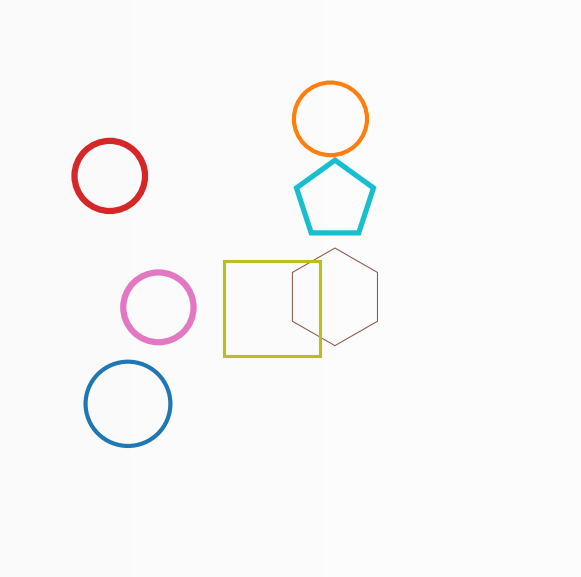[{"shape": "circle", "thickness": 2, "radius": 0.36, "center": [0.22, 0.3]}, {"shape": "circle", "thickness": 2, "radius": 0.31, "center": [0.569, 0.793]}, {"shape": "circle", "thickness": 3, "radius": 0.3, "center": [0.189, 0.694]}, {"shape": "hexagon", "thickness": 0.5, "radius": 0.42, "center": [0.576, 0.485]}, {"shape": "circle", "thickness": 3, "radius": 0.3, "center": [0.273, 0.467]}, {"shape": "square", "thickness": 1.5, "radius": 0.41, "center": [0.468, 0.465]}, {"shape": "pentagon", "thickness": 2.5, "radius": 0.35, "center": [0.576, 0.652]}]